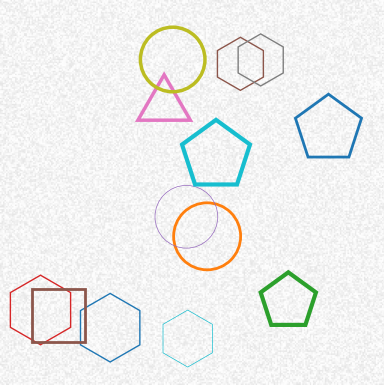[{"shape": "hexagon", "thickness": 1, "radius": 0.45, "center": [0.286, 0.149]}, {"shape": "pentagon", "thickness": 2, "radius": 0.45, "center": [0.853, 0.665]}, {"shape": "circle", "thickness": 2, "radius": 0.44, "center": [0.538, 0.386]}, {"shape": "pentagon", "thickness": 3, "radius": 0.38, "center": [0.749, 0.217]}, {"shape": "hexagon", "thickness": 1, "radius": 0.45, "center": [0.105, 0.195]}, {"shape": "circle", "thickness": 0.5, "radius": 0.41, "center": [0.484, 0.437]}, {"shape": "square", "thickness": 2, "radius": 0.34, "center": [0.151, 0.181]}, {"shape": "hexagon", "thickness": 1, "radius": 0.34, "center": [0.624, 0.834]}, {"shape": "triangle", "thickness": 2.5, "radius": 0.39, "center": [0.426, 0.727]}, {"shape": "hexagon", "thickness": 1, "radius": 0.34, "center": [0.677, 0.844]}, {"shape": "circle", "thickness": 2.5, "radius": 0.42, "center": [0.449, 0.845]}, {"shape": "hexagon", "thickness": 0.5, "radius": 0.37, "center": [0.488, 0.121]}, {"shape": "pentagon", "thickness": 3, "radius": 0.46, "center": [0.561, 0.596]}]